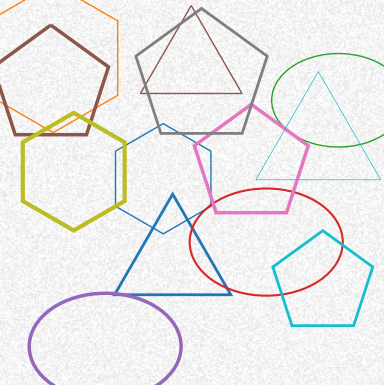[{"shape": "triangle", "thickness": 2, "radius": 0.87, "center": [0.449, 0.322]}, {"shape": "hexagon", "thickness": 1, "radius": 0.72, "center": [0.424, 0.536]}, {"shape": "hexagon", "thickness": 1, "radius": 0.97, "center": [0.138, 0.849]}, {"shape": "oval", "thickness": 1, "radius": 0.87, "center": [0.879, 0.74]}, {"shape": "oval", "thickness": 1.5, "radius": 0.99, "center": [0.691, 0.371]}, {"shape": "oval", "thickness": 2.5, "radius": 0.99, "center": [0.273, 0.1]}, {"shape": "pentagon", "thickness": 2.5, "radius": 0.79, "center": [0.132, 0.777]}, {"shape": "triangle", "thickness": 1, "radius": 0.76, "center": [0.497, 0.833]}, {"shape": "pentagon", "thickness": 2.5, "radius": 0.78, "center": [0.653, 0.573]}, {"shape": "pentagon", "thickness": 2, "radius": 0.9, "center": [0.524, 0.799]}, {"shape": "hexagon", "thickness": 3, "radius": 0.76, "center": [0.192, 0.554]}, {"shape": "pentagon", "thickness": 2, "radius": 0.68, "center": [0.838, 0.265]}, {"shape": "triangle", "thickness": 0.5, "radius": 0.94, "center": [0.827, 0.627]}]